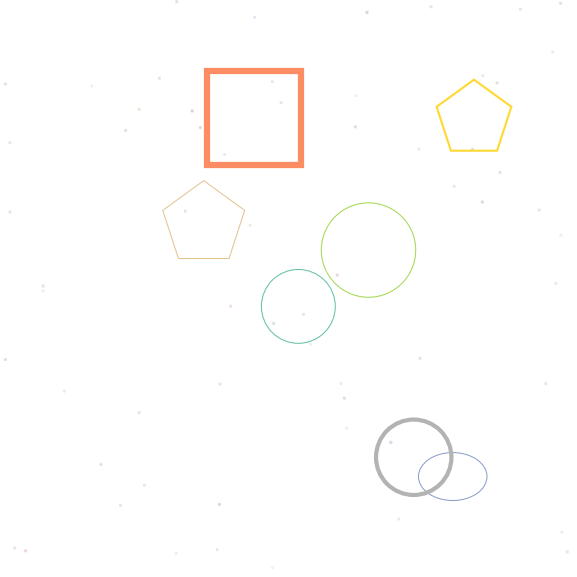[{"shape": "circle", "thickness": 0.5, "radius": 0.32, "center": [0.517, 0.469]}, {"shape": "square", "thickness": 3, "radius": 0.41, "center": [0.44, 0.794]}, {"shape": "oval", "thickness": 0.5, "radius": 0.3, "center": [0.784, 0.174]}, {"shape": "circle", "thickness": 0.5, "radius": 0.41, "center": [0.638, 0.566]}, {"shape": "pentagon", "thickness": 1, "radius": 0.34, "center": [0.821, 0.793]}, {"shape": "pentagon", "thickness": 0.5, "radius": 0.37, "center": [0.353, 0.612]}, {"shape": "circle", "thickness": 2, "radius": 0.33, "center": [0.716, 0.207]}]